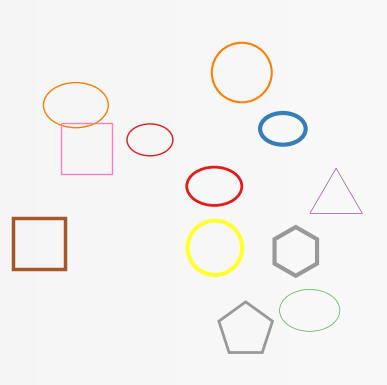[{"shape": "oval", "thickness": 2, "radius": 0.36, "center": [0.553, 0.516]}, {"shape": "oval", "thickness": 1, "radius": 0.3, "center": [0.387, 0.637]}, {"shape": "oval", "thickness": 3, "radius": 0.29, "center": [0.73, 0.665]}, {"shape": "oval", "thickness": 0.5, "radius": 0.39, "center": [0.799, 0.194]}, {"shape": "triangle", "thickness": 0.5, "radius": 0.39, "center": [0.867, 0.485]}, {"shape": "circle", "thickness": 1.5, "radius": 0.39, "center": [0.624, 0.812]}, {"shape": "oval", "thickness": 1, "radius": 0.42, "center": [0.196, 0.727]}, {"shape": "circle", "thickness": 3, "radius": 0.35, "center": [0.555, 0.356]}, {"shape": "square", "thickness": 2.5, "radius": 0.33, "center": [0.101, 0.367]}, {"shape": "square", "thickness": 1, "radius": 0.33, "center": [0.224, 0.615]}, {"shape": "hexagon", "thickness": 3, "radius": 0.32, "center": [0.763, 0.347]}, {"shape": "pentagon", "thickness": 2, "radius": 0.36, "center": [0.634, 0.143]}]